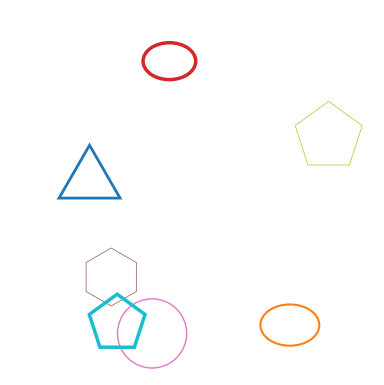[{"shape": "triangle", "thickness": 2, "radius": 0.46, "center": [0.233, 0.531]}, {"shape": "oval", "thickness": 1.5, "radius": 0.38, "center": [0.753, 0.156]}, {"shape": "oval", "thickness": 2.5, "radius": 0.34, "center": [0.44, 0.841]}, {"shape": "hexagon", "thickness": 0.5, "radius": 0.38, "center": [0.289, 0.281]}, {"shape": "circle", "thickness": 1, "radius": 0.45, "center": [0.395, 0.134]}, {"shape": "pentagon", "thickness": 0.5, "radius": 0.46, "center": [0.854, 0.645]}, {"shape": "pentagon", "thickness": 2.5, "radius": 0.38, "center": [0.304, 0.16]}]